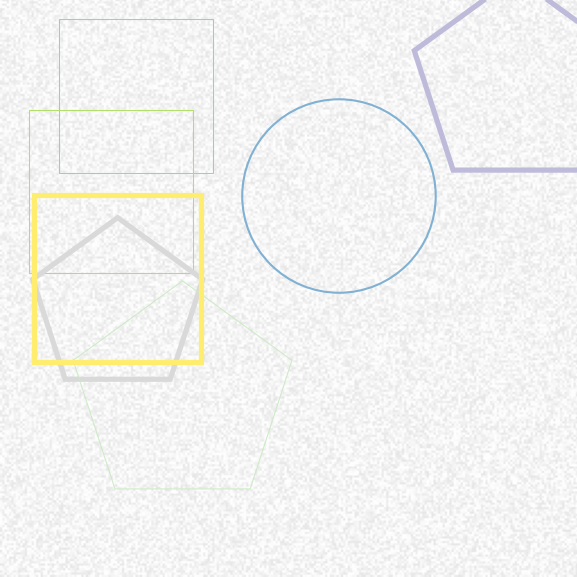[{"shape": "square", "thickness": 0.5, "radius": 0.67, "center": [0.236, 0.833]}, {"shape": "pentagon", "thickness": 2.5, "radius": 0.93, "center": [0.893, 0.854]}, {"shape": "circle", "thickness": 1, "radius": 0.84, "center": [0.587, 0.66]}, {"shape": "square", "thickness": 0.5, "radius": 0.71, "center": [0.192, 0.668]}, {"shape": "pentagon", "thickness": 2.5, "radius": 0.77, "center": [0.204, 0.468]}, {"shape": "pentagon", "thickness": 0.5, "radius": 1.0, "center": [0.316, 0.314]}, {"shape": "square", "thickness": 2.5, "radius": 0.72, "center": [0.203, 0.517]}]